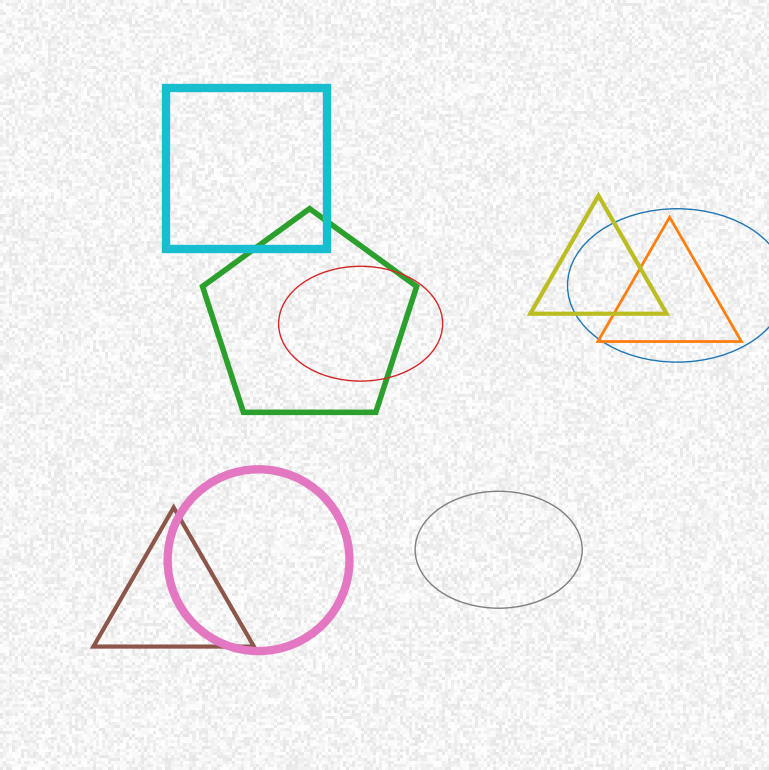[{"shape": "oval", "thickness": 0.5, "radius": 0.71, "center": [0.879, 0.629]}, {"shape": "triangle", "thickness": 1, "radius": 0.54, "center": [0.87, 0.61]}, {"shape": "pentagon", "thickness": 2, "radius": 0.73, "center": [0.402, 0.583]}, {"shape": "oval", "thickness": 0.5, "radius": 0.53, "center": [0.468, 0.58]}, {"shape": "triangle", "thickness": 1.5, "radius": 0.6, "center": [0.226, 0.221]}, {"shape": "circle", "thickness": 3, "radius": 0.59, "center": [0.336, 0.273]}, {"shape": "oval", "thickness": 0.5, "radius": 0.54, "center": [0.648, 0.286]}, {"shape": "triangle", "thickness": 1.5, "radius": 0.51, "center": [0.777, 0.644]}, {"shape": "square", "thickness": 3, "radius": 0.52, "center": [0.32, 0.781]}]